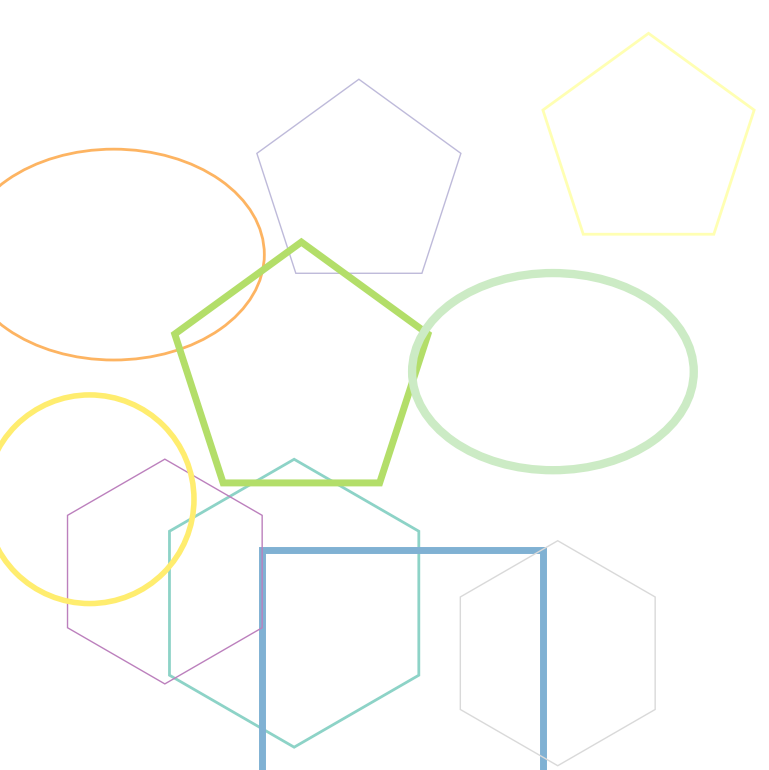[{"shape": "hexagon", "thickness": 1, "radius": 0.93, "center": [0.382, 0.217]}, {"shape": "pentagon", "thickness": 1, "radius": 0.72, "center": [0.842, 0.812]}, {"shape": "pentagon", "thickness": 0.5, "radius": 0.7, "center": [0.466, 0.758]}, {"shape": "square", "thickness": 2.5, "radius": 0.91, "center": [0.523, 0.103]}, {"shape": "oval", "thickness": 1, "radius": 0.98, "center": [0.148, 0.669]}, {"shape": "pentagon", "thickness": 2.5, "radius": 0.86, "center": [0.391, 0.513]}, {"shape": "hexagon", "thickness": 0.5, "radius": 0.73, "center": [0.724, 0.152]}, {"shape": "hexagon", "thickness": 0.5, "radius": 0.73, "center": [0.214, 0.258]}, {"shape": "oval", "thickness": 3, "radius": 0.91, "center": [0.718, 0.517]}, {"shape": "circle", "thickness": 2, "radius": 0.68, "center": [0.116, 0.352]}]